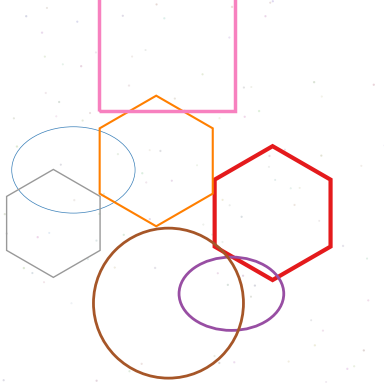[{"shape": "hexagon", "thickness": 3, "radius": 0.87, "center": [0.708, 0.446]}, {"shape": "oval", "thickness": 0.5, "radius": 0.8, "center": [0.191, 0.559]}, {"shape": "oval", "thickness": 2, "radius": 0.68, "center": [0.601, 0.237]}, {"shape": "hexagon", "thickness": 1.5, "radius": 0.85, "center": [0.406, 0.582]}, {"shape": "circle", "thickness": 2, "radius": 0.97, "center": [0.438, 0.213]}, {"shape": "square", "thickness": 2.5, "radius": 0.88, "center": [0.434, 0.888]}, {"shape": "hexagon", "thickness": 1, "radius": 0.7, "center": [0.139, 0.42]}]